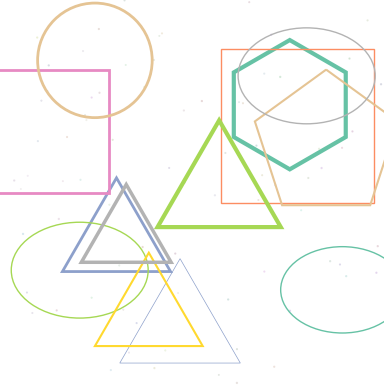[{"shape": "hexagon", "thickness": 3, "radius": 0.84, "center": [0.753, 0.728]}, {"shape": "oval", "thickness": 1, "radius": 0.8, "center": [0.889, 0.247]}, {"shape": "square", "thickness": 1, "radius": 1.0, "center": [0.773, 0.674]}, {"shape": "triangle", "thickness": 0.5, "radius": 0.9, "center": [0.468, 0.147]}, {"shape": "triangle", "thickness": 2, "radius": 0.81, "center": [0.303, 0.376]}, {"shape": "square", "thickness": 2, "radius": 0.8, "center": [0.123, 0.659]}, {"shape": "oval", "thickness": 1, "radius": 0.89, "center": [0.207, 0.298]}, {"shape": "triangle", "thickness": 3, "radius": 0.92, "center": [0.569, 0.503]}, {"shape": "triangle", "thickness": 1.5, "radius": 0.81, "center": [0.387, 0.182]}, {"shape": "circle", "thickness": 2, "radius": 0.74, "center": [0.246, 0.843]}, {"shape": "pentagon", "thickness": 1.5, "radius": 0.97, "center": [0.847, 0.624]}, {"shape": "oval", "thickness": 1, "radius": 0.89, "center": [0.796, 0.803]}, {"shape": "triangle", "thickness": 2.5, "radius": 0.67, "center": [0.328, 0.386]}]